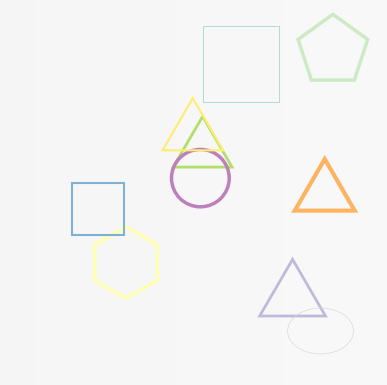[{"shape": "square", "thickness": 0.5, "radius": 0.49, "center": [0.622, 0.833]}, {"shape": "hexagon", "thickness": 2.5, "radius": 0.47, "center": [0.325, 0.318]}, {"shape": "triangle", "thickness": 2, "radius": 0.49, "center": [0.755, 0.228]}, {"shape": "square", "thickness": 1.5, "radius": 0.34, "center": [0.252, 0.457]}, {"shape": "triangle", "thickness": 3, "radius": 0.45, "center": [0.838, 0.498]}, {"shape": "triangle", "thickness": 2, "radius": 0.44, "center": [0.523, 0.61]}, {"shape": "oval", "thickness": 0.5, "radius": 0.43, "center": [0.827, 0.14]}, {"shape": "circle", "thickness": 2.5, "radius": 0.37, "center": [0.517, 0.537]}, {"shape": "pentagon", "thickness": 2.5, "radius": 0.47, "center": [0.859, 0.868]}, {"shape": "triangle", "thickness": 1.5, "radius": 0.45, "center": [0.498, 0.655]}]